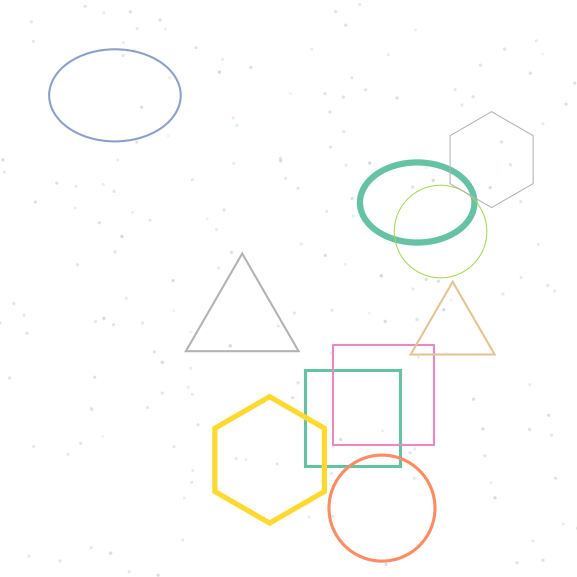[{"shape": "square", "thickness": 1.5, "radius": 0.41, "center": [0.61, 0.275]}, {"shape": "oval", "thickness": 3, "radius": 0.5, "center": [0.722, 0.648]}, {"shape": "circle", "thickness": 1.5, "radius": 0.46, "center": [0.661, 0.119]}, {"shape": "oval", "thickness": 1, "radius": 0.57, "center": [0.199, 0.834]}, {"shape": "square", "thickness": 1, "radius": 0.44, "center": [0.664, 0.315]}, {"shape": "circle", "thickness": 0.5, "radius": 0.4, "center": [0.763, 0.598]}, {"shape": "hexagon", "thickness": 2.5, "radius": 0.55, "center": [0.467, 0.203]}, {"shape": "triangle", "thickness": 1, "radius": 0.42, "center": [0.784, 0.427]}, {"shape": "triangle", "thickness": 1, "radius": 0.56, "center": [0.419, 0.447]}, {"shape": "hexagon", "thickness": 0.5, "radius": 0.42, "center": [0.851, 0.723]}]